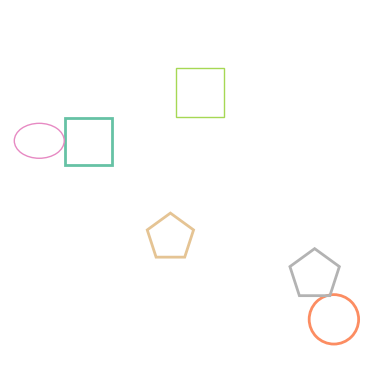[{"shape": "square", "thickness": 2, "radius": 0.3, "center": [0.23, 0.632]}, {"shape": "circle", "thickness": 2, "radius": 0.32, "center": [0.867, 0.171]}, {"shape": "oval", "thickness": 1, "radius": 0.32, "center": [0.102, 0.634]}, {"shape": "square", "thickness": 1, "radius": 0.32, "center": [0.52, 0.76]}, {"shape": "pentagon", "thickness": 2, "radius": 0.32, "center": [0.443, 0.383]}, {"shape": "pentagon", "thickness": 2, "radius": 0.34, "center": [0.817, 0.287]}]